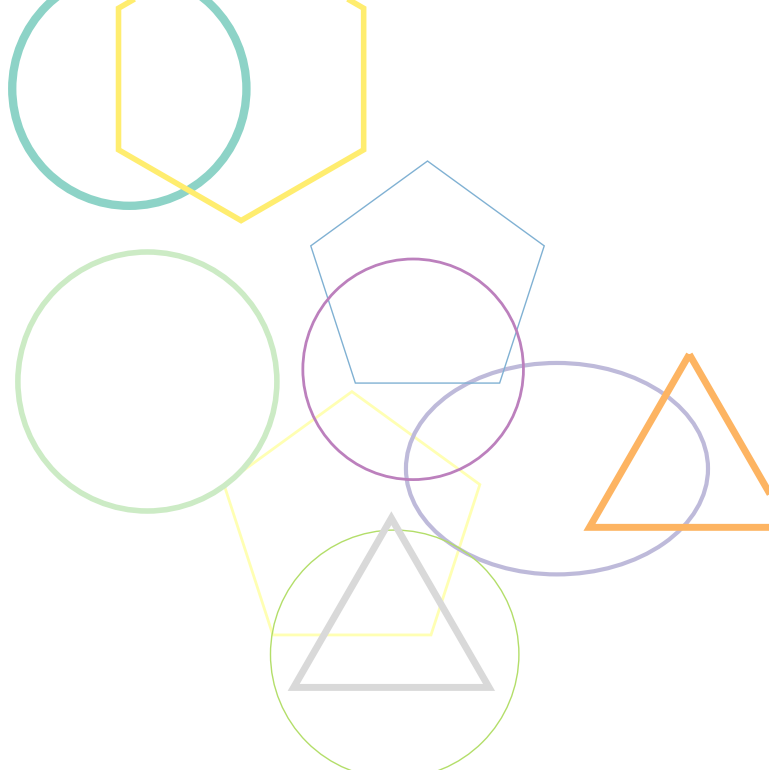[{"shape": "circle", "thickness": 3, "radius": 0.76, "center": [0.168, 0.885]}, {"shape": "pentagon", "thickness": 1, "radius": 0.87, "center": [0.457, 0.317]}, {"shape": "oval", "thickness": 1.5, "radius": 0.98, "center": [0.723, 0.391]}, {"shape": "pentagon", "thickness": 0.5, "radius": 0.8, "center": [0.555, 0.631]}, {"shape": "triangle", "thickness": 2.5, "radius": 0.75, "center": [0.895, 0.39]}, {"shape": "circle", "thickness": 0.5, "radius": 0.81, "center": [0.513, 0.15]}, {"shape": "triangle", "thickness": 2.5, "radius": 0.73, "center": [0.508, 0.18]}, {"shape": "circle", "thickness": 1, "radius": 0.72, "center": [0.537, 0.52]}, {"shape": "circle", "thickness": 2, "radius": 0.84, "center": [0.191, 0.505]}, {"shape": "hexagon", "thickness": 2, "radius": 0.92, "center": [0.313, 0.897]}]